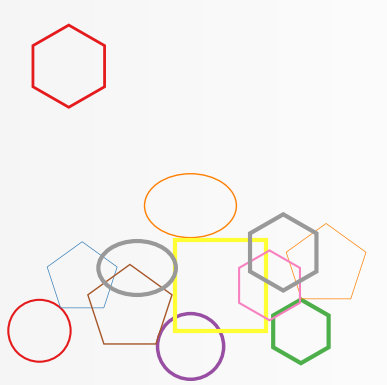[{"shape": "circle", "thickness": 1.5, "radius": 0.4, "center": [0.102, 0.141]}, {"shape": "hexagon", "thickness": 2, "radius": 0.53, "center": [0.177, 0.828]}, {"shape": "pentagon", "thickness": 0.5, "radius": 0.47, "center": [0.212, 0.277]}, {"shape": "hexagon", "thickness": 3, "radius": 0.41, "center": [0.777, 0.139]}, {"shape": "circle", "thickness": 2.5, "radius": 0.43, "center": [0.492, 0.1]}, {"shape": "pentagon", "thickness": 0.5, "radius": 0.54, "center": [0.842, 0.311]}, {"shape": "oval", "thickness": 1, "radius": 0.59, "center": [0.492, 0.466]}, {"shape": "square", "thickness": 3, "radius": 0.59, "center": [0.57, 0.258]}, {"shape": "pentagon", "thickness": 1, "radius": 0.57, "center": [0.335, 0.199]}, {"shape": "hexagon", "thickness": 1.5, "radius": 0.45, "center": [0.696, 0.259]}, {"shape": "oval", "thickness": 3, "radius": 0.5, "center": [0.354, 0.304]}, {"shape": "hexagon", "thickness": 3, "radius": 0.49, "center": [0.731, 0.344]}]